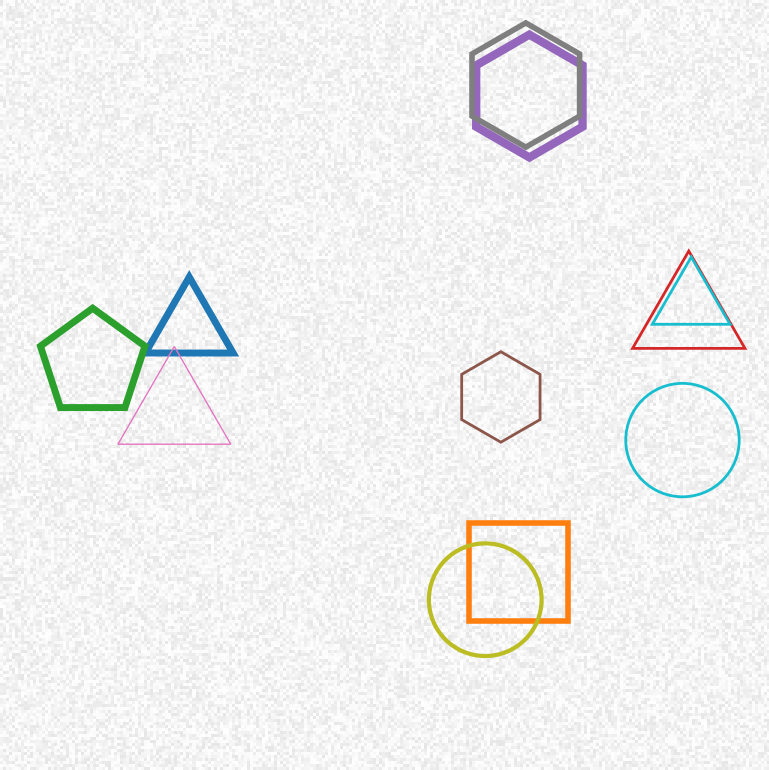[{"shape": "triangle", "thickness": 2.5, "radius": 0.33, "center": [0.246, 0.574]}, {"shape": "square", "thickness": 2, "radius": 0.32, "center": [0.673, 0.257]}, {"shape": "pentagon", "thickness": 2.5, "radius": 0.36, "center": [0.12, 0.528]}, {"shape": "triangle", "thickness": 1, "radius": 0.42, "center": [0.895, 0.59]}, {"shape": "hexagon", "thickness": 3, "radius": 0.4, "center": [0.687, 0.875]}, {"shape": "hexagon", "thickness": 1, "radius": 0.29, "center": [0.65, 0.484]}, {"shape": "triangle", "thickness": 0.5, "radius": 0.42, "center": [0.226, 0.465]}, {"shape": "hexagon", "thickness": 2, "radius": 0.4, "center": [0.683, 0.89]}, {"shape": "circle", "thickness": 1.5, "radius": 0.37, "center": [0.63, 0.221]}, {"shape": "triangle", "thickness": 1, "radius": 0.29, "center": [0.898, 0.608]}, {"shape": "circle", "thickness": 1, "radius": 0.37, "center": [0.886, 0.428]}]